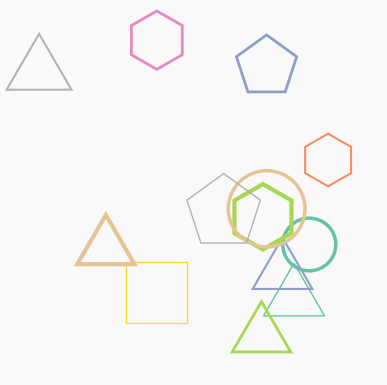[{"shape": "triangle", "thickness": 1, "radius": 0.45, "center": [0.759, 0.225]}, {"shape": "circle", "thickness": 2.5, "radius": 0.34, "center": [0.798, 0.365]}, {"shape": "hexagon", "thickness": 1.5, "radius": 0.34, "center": [0.847, 0.584]}, {"shape": "pentagon", "thickness": 2, "radius": 0.41, "center": [0.688, 0.827]}, {"shape": "triangle", "thickness": 1.5, "radius": 0.44, "center": [0.729, 0.294]}, {"shape": "hexagon", "thickness": 2, "radius": 0.38, "center": [0.405, 0.896]}, {"shape": "hexagon", "thickness": 3, "radius": 0.42, "center": [0.679, 0.437]}, {"shape": "triangle", "thickness": 2, "radius": 0.44, "center": [0.675, 0.129]}, {"shape": "square", "thickness": 1, "radius": 0.39, "center": [0.405, 0.24]}, {"shape": "triangle", "thickness": 3, "radius": 0.43, "center": [0.273, 0.356]}, {"shape": "circle", "thickness": 2.5, "radius": 0.49, "center": [0.688, 0.458]}, {"shape": "pentagon", "thickness": 1, "radius": 0.5, "center": [0.577, 0.449]}, {"shape": "triangle", "thickness": 1.5, "radius": 0.48, "center": [0.101, 0.815]}]